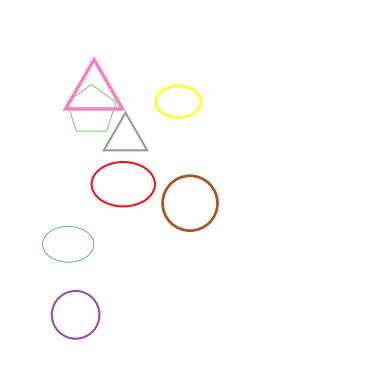[{"shape": "oval", "thickness": 1.5, "radius": 0.41, "center": [0.32, 0.522]}, {"shape": "oval", "thickness": 0.5, "radius": 0.33, "center": [0.177, 0.366]}, {"shape": "pentagon", "thickness": 0.5, "radius": 0.34, "center": [0.238, 0.714]}, {"shape": "circle", "thickness": 1.5, "radius": 0.31, "center": [0.196, 0.182]}, {"shape": "oval", "thickness": 2, "radius": 0.29, "center": [0.463, 0.736]}, {"shape": "circle", "thickness": 2, "radius": 0.36, "center": [0.494, 0.472]}, {"shape": "triangle", "thickness": 2.5, "radius": 0.43, "center": [0.244, 0.76]}, {"shape": "triangle", "thickness": 1.5, "radius": 0.33, "center": [0.326, 0.642]}]